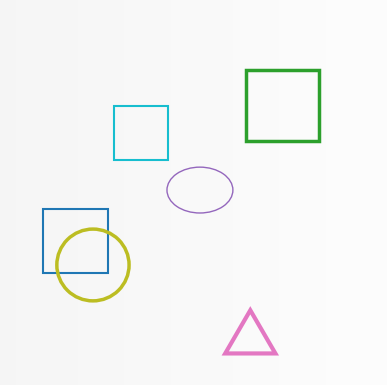[{"shape": "square", "thickness": 1.5, "radius": 0.42, "center": [0.196, 0.374]}, {"shape": "square", "thickness": 2.5, "radius": 0.47, "center": [0.729, 0.726]}, {"shape": "oval", "thickness": 1, "radius": 0.43, "center": [0.516, 0.506]}, {"shape": "triangle", "thickness": 3, "radius": 0.37, "center": [0.646, 0.119]}, {"shape": "circle", "thickness": 2.5, "radius": 0.47, "center": [0.24, 0.312]}, {"shape": "square", "thickness": 1.5, "radius": 0.35, "center": [0.365, 0.654]}]